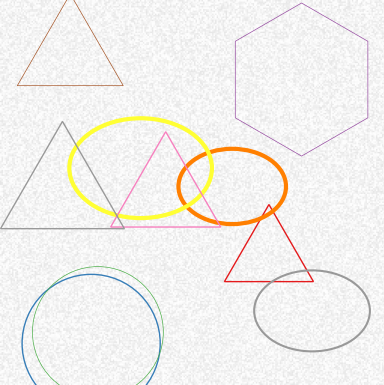[{"shape": "triangle", "thickness": 1, "radius": 0.67, "center": [0.699, 0.335]}, {"shape": "circle", "thickness": 1, "radius": 0.9, "center": [0.237, 0.108]}, {"shape": "circle", "thickness": 0.5, "radius": 0.85, "center": [0.254, 0.138]}, {"shape": "hexagon", "thickness": 0.5, "radius": 0.99, "center": [0.783, 0.793]}, {"shape": "oval", "thickness": 3, "radius": 0.7, "center": [0.603, 0.516]}, {"shape": "oval", "thickness": 3, "radius": 0.93, "center": [0.365, 0.563]}, {"shape": "triangle", "thickness": 0.5, "radius": 0.79, "center": [0.183, 0.857]}, {"shape": "triangle", "thickness": 1, "radius": 0.83, "center": [0.43, 0.493]}, {"shape": "triangle", "thickness": 1, "radius": 0.93, "center": [0.162, 0.499]}, {"shape": "oval", "thickness": 1.5, "radius": 0.75, "center": [0.81, 0.193]}]